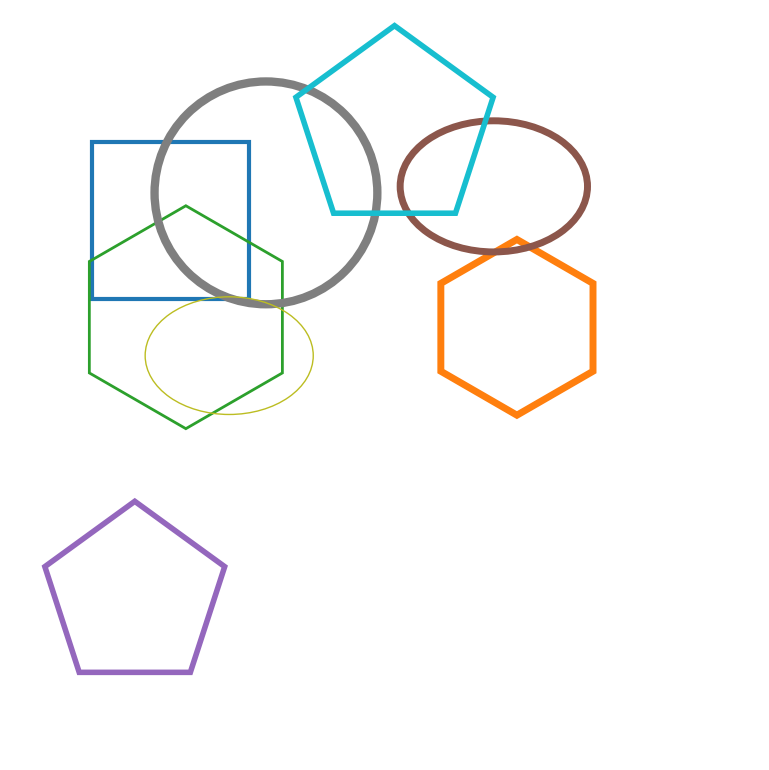[{"shape": "square", "thickness": 1.5, "radius": 0.51, "center": [0.222, 0.713]}, {"shape": "hexagon", "thickness": 2.5, "radius": 0.57, "center": [0.671, 0.575]}, {"shape": "hexagon", "thickness": 1, "radius": 0.72, "center": [0.241, 0.588]}, {"shape": "pentagon", "thickness": 2, "radius": 0.61, "center": [0.175, 0.226]}, {"shape": "oval", "thickness": 2.5, "radius": 0.61, "center": [0.641, 0.758]}, {"shape": "circle", "thickness": 3, "radius": 0.72, "center": [0.345, 0.75]}, {"shape": "oval", "thickness": 0.5, "radius": 0.55, "center": [0.298, 0.538]}, {"shape": "pentagon", "thickness": 2, "radius": 0.67, "center": [0.512, 0.832]}]